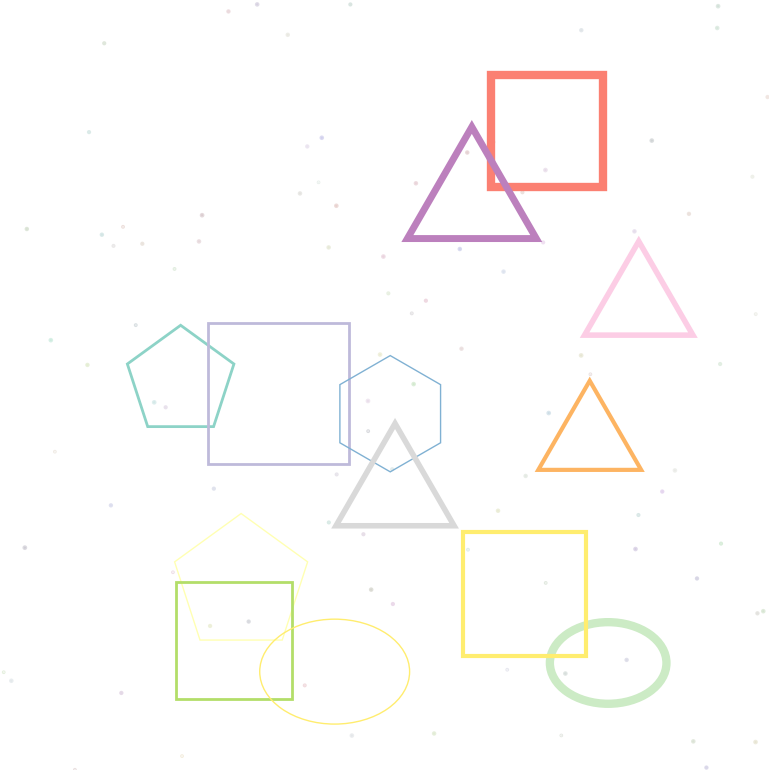[{"shape": "pentagon", "thickness": 1, "radius": 0.36, "center": [0.235, 0.505]}, {"shape": "pentagon", "thickness": 0.5, "radius": 0.45, "center": [0.313, 0.242]}, {"shape": "square", "thickness": 1, "radius": 0.46, "center": [0.362, 0.489]}, {"shape": "square", "thickness": 3, "radius": 0.36, "center": [0.71, 0.83]}, {"shape": "hexagon", "thickness": 0.5, "radius": 0.38, "center": [0.507, 0.463]}, {"shape": "triangle", "thickness": 1.5, "radius": 0.39, "center": [0.766, 0.428]}, {"shape": "square", "thickness": 1, "radius": 0.38, "center": [0.304, 0.168]}, {"shape": "triangle", "thickness": 2, "radius": 0.41, "center": [0.83, 0.605]}, {"shape": "triangle", "thickness": 2, "radius": 0.44, "center": [0.513, 0.361]}, {"shape": "triangle", "thickness": 2.5, "radius": 0.48, "center": [0.613, 0.739]}, {"shape": "oval", "thickness": 3, "radius": 0.38, "center": [0.79, 0.139]}, {"shape": "square", "thickness": 1.5, "radius": 0.4, "center": [0.681, 0.228]}, {"shape": "oval", "thickness": 0.5, "radius": 0.49, "center": [0.435, 0.128]}]